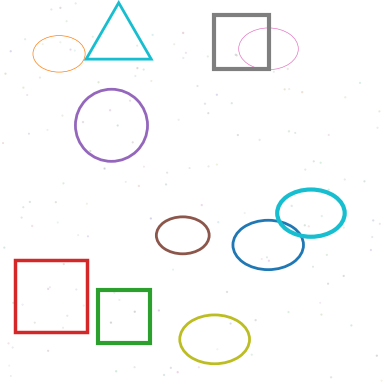[{"shape": "oval", "thickness": 2, "radius": 0.46, "center": [0.697, 0.364]}, {"shape": "oval", "thickness": 0.5, "radius": 0.34, "center": [0.153, 0.86]}, {"shape": "square", "thickness": 3, "radius": 0.34, "center": [0.322, 0.177]}, {"shape": "square", "thickness": 2.5, "radius": 0.46, "center": [0.133, 0.231]}, {"shape": "circle", "thickness": 2, "radius": 0.47, "center": [0.29, 0.675]}, {"shape": "oval", "thickness": 2, "radius": 0.34, "center": [0.475, 0.389]}, {"shape": "oval", "thickness": 0.5, "radius": 0.39, "center": [0.697, 0.873]}, {"shape": "square", "thickness": 3, "radius": 0.35, "center": [0.627, 0.891]}, {"shape": "oval", "thickness": 2, "radius": 0.45, "center": [0.558, 0.119]}, {"shape": "oval", "thickness": 3, "radius": 0.44, "center": [0.808, 0.446]}, {"shape": "triangle", "thickness": 2, "radius": 0.49, "center": [0.308, 0.895]}]